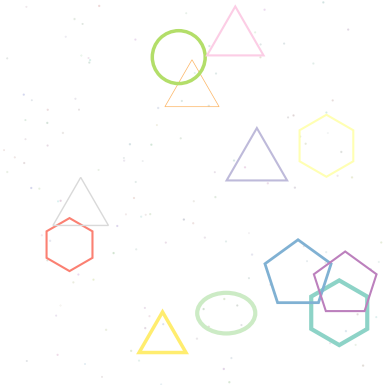[{"shape": "hexagon", "thickness": 3, "radius": 0.42, "center": [0.881, 0.188]}, {"shape": "hexagon", "thickness": 1.5, "radius": 0.4, "center": [0.848, 0.621]}, {"shape": "triangle", "thickness": 1.5, "radius": 0.45, "center": [0.667, 0.577]}, {"shape": "hexagon", "thickness": 1.5, "radius": 0.34, "center": [0.181, 0.365]}, {"shape": "pentagon", "thickness": 2, "radius": 0.45, "center": [0.774, 0.287]}, {"shape": "triangle", "thickness": 0.5, "radius": 0.41, "center": [0.499, 0.764]}, {"shape": "circle", "thickness": 2.5, "radius": 0.34, "center": [0.464, 0.852]}, {"shape": "triangle", "thickness": 1.5, "radius": 0.42, "center": [0.611, 0.898]}, {"shape": "triangle", "thickness": 1, "radius": 0.42, "center": [0.21, 0.456]}, {"shape": "pentagon", "thickness": 1.5, "radius": 0.43, "center": [0.897, 0.261]}, {"shape": "oval", "thickness": 3, "radius": 0.38, "center": [0.588, 0.187]}, {"shape": "triangle", "thickness": 2.5, "radius": 0.35, "center": [0.422, 0.119]}]